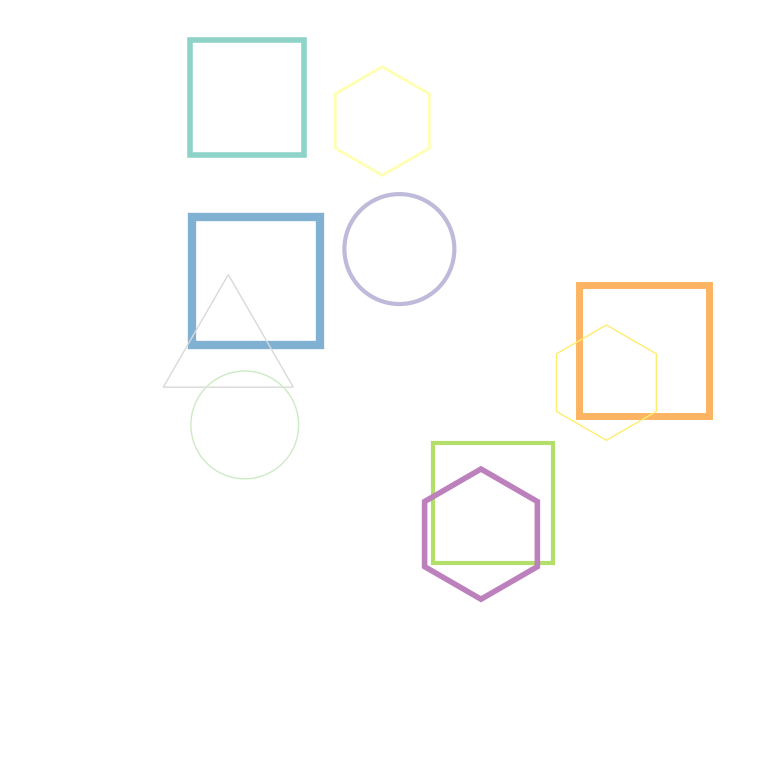[{"shape": "square", "thickness": 2, "radius": 0.37, "center": [0.321, 0.873]}, {"shape": "hexagon", "thickness": 1, "radius": 0.35, "center": [0.496, 0.843]}, {"shape": "circle", "thickness": 1.5, "radius": 0.36, "center": [0.519, 0.677]}, {"shape": "square", "thickness": 3, "radius": 0.42, "center": [0.333, 0.635]}, {"shape": "square", "thickness": 2.5, "radius": 0.42, "center": [0.837, 0.545]}, {"shape": "square", "thickness": 1.5, "radius": 0.39, "center": [0.641, 0.347]}, {"shape": "triangle", "thickness": 0.5, "radius": 0.49, "center": [0.296, 0.546]}, {"shape": "hexagon", "thickness": 2, "radius": 0.42, "center": [0.625, 0.306]}, {"shape": "circle", "thickness": 0.5, "radius": 0.35, "center": [0.318, 0.448]}, {"shape": "hexagon", "thickness": 0.5, "radius": 0.37, "center": [0.788, 0.503]}]